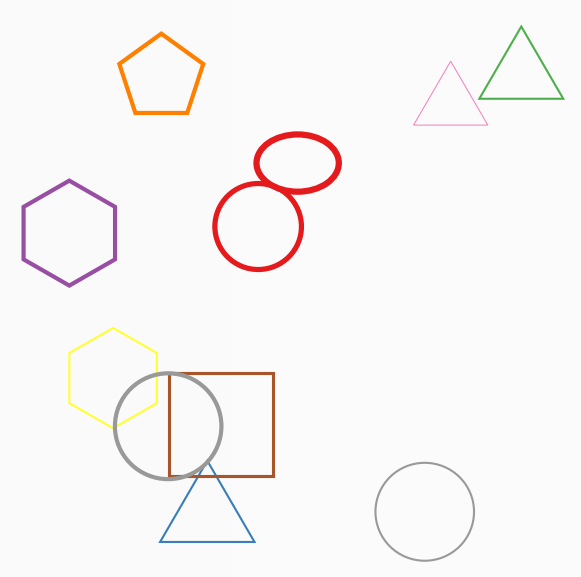[{"shape": "oval", "thickness": 3, "radius": 0.35, "center": [0.512, 0.717]}, {"shape": "circle", "thickness": 2.5, "radius": 0.37, "center": [0.444, 0.607]}, {"shape": "triangle", "thickness": 1, "radius": 0.47, "center": [0.357, 0.108]}, {"shape": "triangle", "thickness": 1, "radius": 0.42, "center": [0.897, 0.87]}, {"shape": "hexagon", "thickness": 2, "radius": 0.45, "center": [0.119, 0.595]}, {"shape": "pentagon", "thickness": 2, "radius": 0.38, "center": [0.277, 0.865]}, {"shape": "hexagon", "thickness": 1, "radius": 0.43, "center": [0.195, 0.344]}, {"shape": "square", "thickness": 1.5, "radius": 0.44, "center": [0.38, 0.264]}, {"shape": "triangle", "thickness": 0.5, "radius": 0.37, "center": [0.775, 0.819]}, {"shape": "circle", "thickness": 2, "radius": 0.46, "center": [0.289, 0.261]}, {"shape": "circle", "thickness": 1, "radius": 0.42, "center": [0.731, 0.113]}]